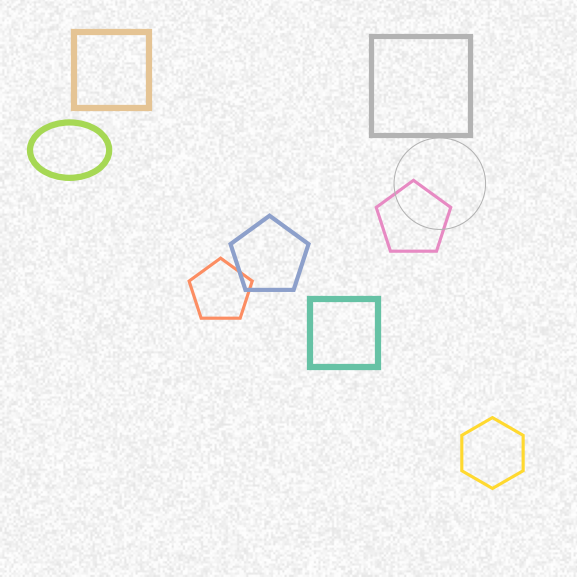[{"shape": "square", "thickness": 3, "radius": 0.29, "center": [0.596, 0.422]}, {"shape": "pentagon", "thickness": 1.5, "radius": 0.29, "center": [0.382, 0.495]}, {"shape": "pentagon", "thickness": 2, "radius": 0.35, "center": [0.467, 0.555]}, {"shape": "pentagon", "thickness": 1.5, "radius": 0.34, "center": [0.716, 0.619]}, {"shape": "oval", "thickness": 3, "radius": 0.34, "center": [0.12, 0.739]}, {"shape": "hexagon", "thickness": 1.5, "radius": 0.31, "center": [0.853, 0.215]}, {"shape": "square", "thickness": 3, "radius": 0.33, "center": [0.193, 0.878]}, {"shape": "square", "thickness": 2.5, "radius": 0.43, "center": [0.727, 0.851]}, {"shape": "circle", "thickness": 0.5, "radius": 0.4, "center": [0.762, 0.681]}]